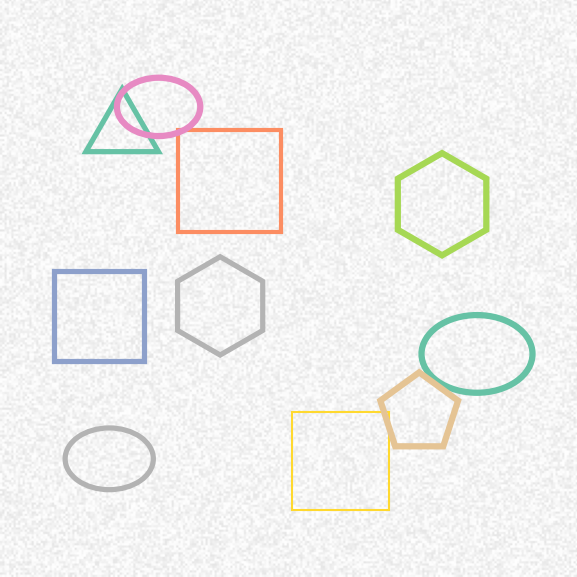[{"shape": "triangle", "thickness": 2.5, "radius": 0.36, "center": [0.212, 0.773]}, {"shape": "oval", "thickness": 3, "radius": 0.48, "center": [0.826, 0.386]}, {"shape": "square", "thickness": 2, "radius": 0.44, "center": [0.397, 0.686]}, {"shape": "square", "thickness": 2.5, "radius": 0.39, "center": [0.172, 0.452]}, {"shape": "oval", "thickness": 3, "radius": 0.36, "center": [0.275, 0.814]}, {"shape": "hexagon", "thickness": 3, "radius": 0.44, "center": [0.765, 0.645]}, {"shape": "square", "thickness": 1, "radius": 0.42, "center": [0.589, 0.201]}, {"shape": "pentagon", "thickness": 3, "radius": 0.35, "center": [0.726, 0.284]}, {"shape": "oval", "thickness": 2.5, "radius": 0.38, "center": [0.189, 0.205]}, {"shape": "hexagon", "thickness": 2.5, "radius": 0.43, "center": [0.381, 0.469]}]